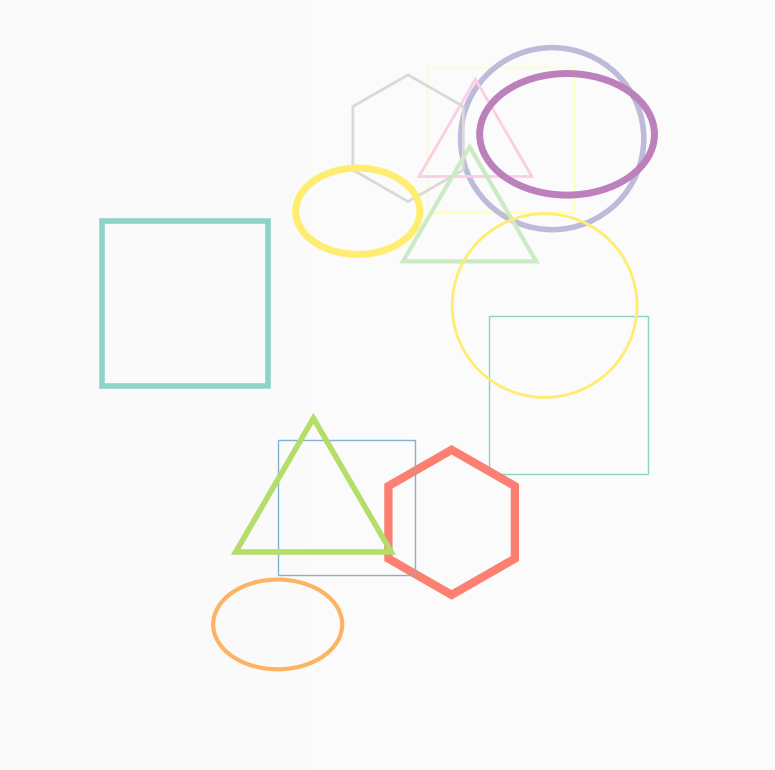[{"shape": "square", "thickness": 0.5, "radius": 0.51, "center": [0.734, 0.487]}, {"shape": "square", "thickness": 2, "radius": 0.53, "center": [0.239, 0.605]}, {"shape": "square", "thickness": 0.5, "radius": 0.47, "center": [0.645, 0.819]}, {"shape": "circle", "thickness": 2, "radius": 0.59, "center": [0.713, 0.82]}, {"shape": "hexagon", "thickness": 3, "radius": 0.47, "center": [0.583, 0.322]}, {"shape": "square", "thickness": 0.5, "radius": 0.44, "center": [0.447, 0.341]}, {"shape": "oval", "thickness": 1.5, "radius": 0.42, "center": [0.358, 0.189]}, {"shape": "triangle", "thickness": 2, "radius": 0.58, "center": [0.404, 0.341]}, {"shape": "triangle", "thickness": 1, "radius": 0.42, "center": [0.613, 0.813]}, {"shape": "hexagon", "thickness": 1, "radius": 0.41, "center": [0.527, 0.821]}, {"shape": "oval", "thickness": 2.5, "radius": 0.56, "center": [0.732, 0.826]}, {"shape": "triangle", "thickness": 1.5, "radius": 0.5, "center": [0.606, 0.71]}, {"shape": "circle", "thickness": 1, "radius": 0.6, "center": [0.703, 0.603]}, {"shape": "oval", "thickness": 2.5, "radius": 0.4, "center": [0.462, 0.726]}]